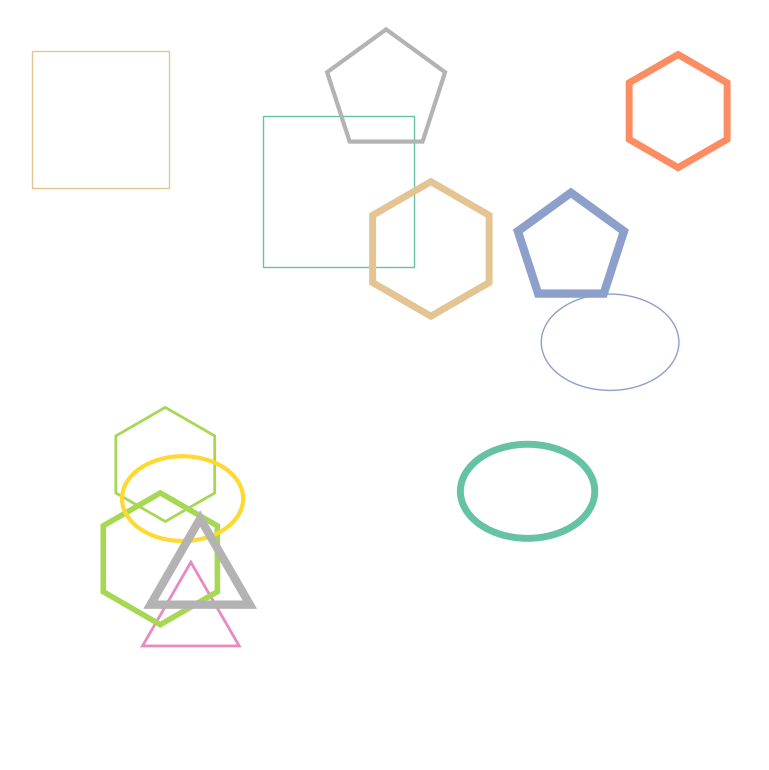[{"shape": "oval", "thickness": 2.5, "radius": 0.44, "center": [0.685, 0.362]}, {"shape": "square", "thickness": 0.5, "radius": 0.49, "center": [0.44, 0.751]}, {"shape": "hexagon", "thickness": 2.5, "radius": 0.37, "center": [0.881, 0.856]}, {"shape": "pentagon", "thickness": 3, "radius": 0.36, "center": [0.741, 0.677]}, {"shape": "oval", "thickness": 0.5, "radius": 0.45, "center": [0.792, 0.556]}, {"shape": "triangle", "thickness": 1, "radius": 0.36, "center": [0.248, 0.197]}, {"shape": "hexagon", "thickness": 2, "radius": 0.43, "center": [0.208, 0.274]}, {"shape": "hexagon", "thickness": 1, "radius": 0.37, "center": [0.215, 0.397]}, {"shape": "oval", "thickness": 1.5, "radius": 0.39, "center": [0.237, 0.352]}, {"shape": "square", "thickness": 0.5, "radius": 0.45, "center": [0.13, 0.845]}, {"shape": "hexagon", "thickness": 2.5, "radius": 0.44, "center": [0.56, 0.677]}, {"shape": "pentagon", "thickness": 1.5, "radius": 0.4, "center": [0.501, 0.881]}, {"shape": "triangle", "thickness": 3, "radius": 0.37, "center": [0.26, 0.252]}]